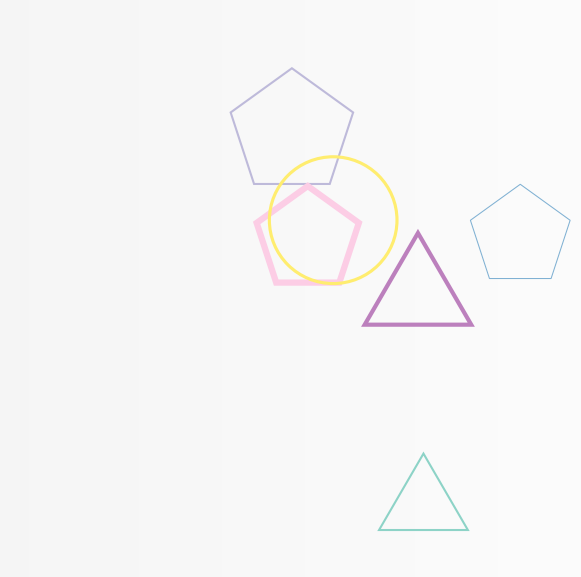[{"shape": "triangle", "thickness": 1, "radius": 0.44, "center": [0.729, 0.125]}, {"shape": "pentagon", "thickness": 1, "radius": 0.55, "center": [0.502, 0.77]}, {"shape": "pentagon", "thickness": 0.5, "radius": 0.45, "center": [0.895, 0.59]}, {"shape": "pentagon", "thickness": 3, "radius": 0.46, "center": [0.529, 0.585]}, {"shape": "triangle", "thickness": 2, "radius": 0.53, "center": [0.719, 0.49]}, {"shape": "circle", "thickness": 1.5, "radius": 0.55, "center": [0.573, 0.618]}]